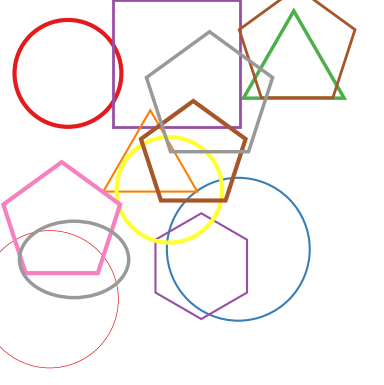[{"shape": "circle", "thickness": 0.5, "radius": 0.89, "center": [0.129, 0.223]}, {"shape": "circle", "thickness": 3, "radius": 0.69, "center": [0.177, 0.809]}, {"shape": "circle", "thickness": 1.5, "radius": 0.93, "center": [0.619, 0.353]}, {"shape": "triangle", "thickness": 2.5, "radius": 0.76, "center": [0.763, 0.821]}, {"shape": "square", "thickness": 2, "radius": 0.83, "center": [0.459, 0.835]}, {"shape": "hexagon", "thickness": 1.5, "radius": 0.69, "center": [0.523, 0.309]}, {"shape": "triangle", "thickness": 1.5, "radius": 0.7, "center": [0.39, 0.573]}, {"shape": "circle", "thickness": 3, "radius": 0.69, "center": [0.44, 0.507]}, {"shape": "pentagon", "thickness": 3, "radius": 0.71, "center": [0.502, 0.595]}, {"shape": "pentagon", "thickness": 2, "radius": 0.79, "center": [0.772, 0.874]}, {"shape": "pentagon", "thickness": 3, "radius": 0.8, "center": [0.16, 0.42]}, {"shape": "pentagon", "thickness": 2.5, "radius": 0.86, "center": [0.544, 0.745]}, {"shape": "oval", "thickness": 2.5, "radius": 0.71, "center": [0.192, 0.326]}]